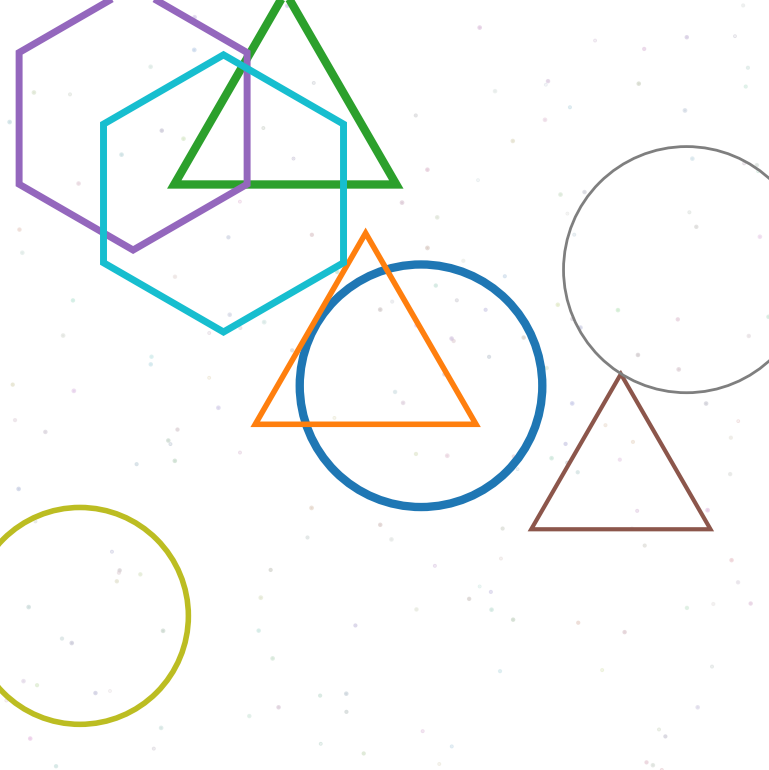[{"shape": "circle", "thickness": 3, "radius": 0.79, "center": [0.547, 0.499]}, {"shape": "triangle", "thickness": 2, "radius": 0.83, "center": [0.475, 0.532]}, {"shape": "triangle", "thickness": 3, "radius": 0.83, "center": [0.37, 0.844]}, {"shape": "hexagon", "thickness": 2.5, "radius": 0.85, "center": [0.173, 0.846]}, {"shape": "triangle", "thickness": 1.5, "radius": 0.67, "center": [0.806, 0.38]}, {"shape": "circle", "thickness": 1, "radius": 0.8, "center": [0.892, 0.65]}, {"shape": "circle", "thickness": 2, "radius": 0.7, "center": [0.104, 0.2]}, {"shape": "hexagon", "thickness": 2.5, "radius": 0.9, "center": [0.29, 0.749]}]